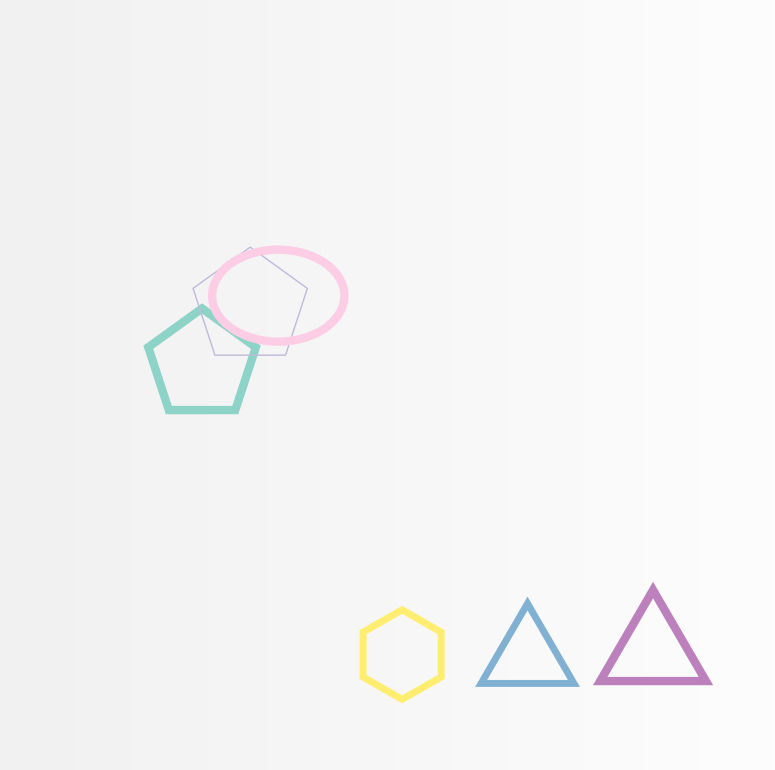[{"shape": "pentagon", "thickness": 3, "radius": 0.36, "center": [0.261, 0.526]}, {"shape": "pentagon", "thickness": 0.5, "radius": 0.39, "center": [0.323, 0.601]}, {"shape": "triangle", "thickness": 2.5, "radius": 0.35, "center": [0.681, 0.147]}, {"shape": "oval", "thickness": 3, "radius": 0.43, "center": [0.359, 0.616]}, {"shape": "triangle", "thickness": 3, "radius": 0.39, "center": [0.843, 0.155]}, {"shape": "hexagon", "thickness": 2.5, "radius": 0.29, "center": [0.519, 0.15]}]